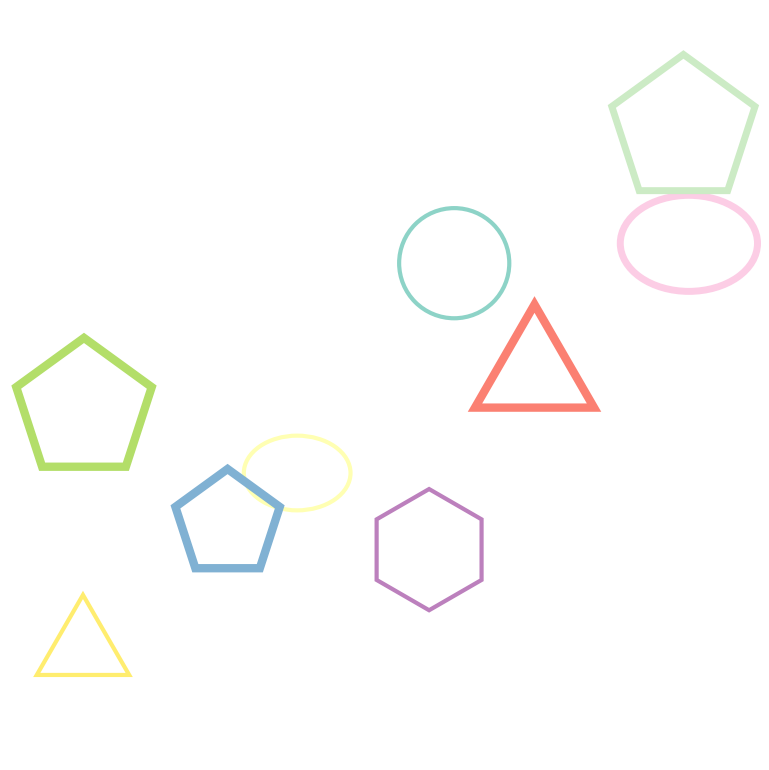[{"shape": "circle", "thickness": 1.5, "radius": 0.36, "center": [0.59, 0.658]}, {"shape": "oval", "thickness": 1.5, "radius": 0.35, "center": [0.386, 0.386]}, {"shape": "triangle", "thickness": 3, "radius": 0.45, "center": [0.694, 0.515]}, {"shape": "pentagon", "thickness": 3, "radius": 0.36, "center": [0.296, 0.32]}, {"shape": "pentagon", "thickness": 3, "radius": 0.46, "center": [0.109, 0.469]}, {"shape": "oval", "thickness": 2.5, "radius": 0.45, "center": [0.895, 0.684]}, {"shape": "hexagon", "thickness": 1.5, "radius": 0.39, "center": [0.557, 0.286]}, {"shape": "pentagon", "thickness": 2.5, "radius": 0.49, "center": [0.888, 0.831]}, {"shape": "triangle", "thickness": 1.5, "radius": 0.35, "center": [0.108, 0.158]}]